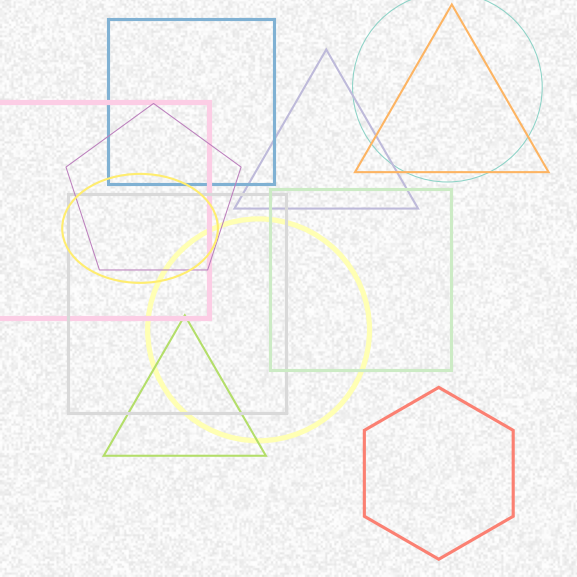[{"shape": "circle", "thickness": 0.5, "radius": 0.82, "center": [0.775, 0.848]}, {"shape": "circle", "thickness": 2.5, "radius": 0.96, "center": [0.448, 0.428]}, {"shape": "triangle", "thickness": 1, "radius": 0.92, "center": [0.565, 0.73]}, {"shape": "hexagon", "thickness": 1.5, "radius": 0.74, "center": [0.76, 0.18]}, {"shape": "square", "thickness": 1.5, "radius": 0.72, "center": [0.331, 0.823]}, {"shape": "triangle", "thickness": 1, "radius": 0.97, "center": [0.782, 0.798]}, {"shape": "triangle", "thickness": 1, "radius": 0.81, "center": [0.32, 0.291]}, {"shape": "square", "thickness": 2.5, "radius": 0.94, "center": [0.175, 0.636]}, {"shape": "square", "thickness": 1.5, "radius": 0.95, "center": [0.306, 0.473]}, {"shape": "pentagon", "thickness": 0.5, "radius": 0.8, "center": [0.266, 0.661]}, {"shape": "square", "thickness": 1.5, "radius": 0.79, "center": [0.624, 0.515]}, {"shape": "oval", "thickness": 1, "radius": 0.67, "center": [0.243, 0.604]}]